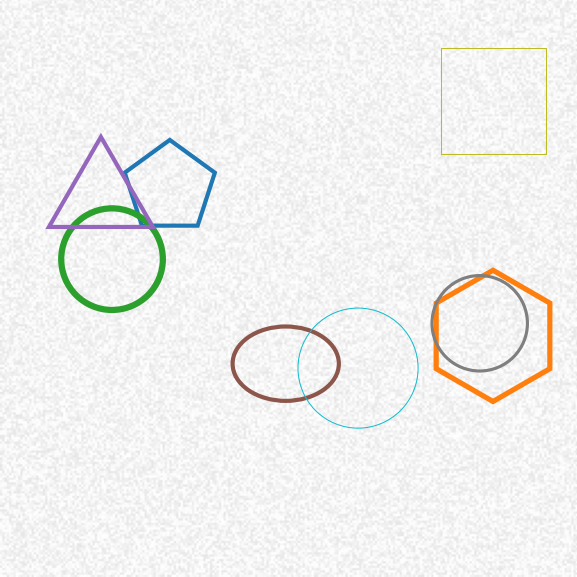[{"shape": "pentagon", "thickness": 2, "radius": 0.41, "center": [0.294, 0.675]}, {"shape": "hexagon", "thickness": 2.5, "radius": 0.57, "center": [0.854, 0.418]}, {"shape": "circle", "thickness": 3, "radius": 0.44, "center": [0.194, 0.55]}, {"shape": "triangle", "thickness": 2, "radius": 0.52, "center": [0.175, 0.658]}, {"shape": "oval", "thickness": 2, "radius": 0.46, "center": [0.495, 0.369]}, {"shape": "circle", "thickness": 1.5, "radius": 0.41, "center": [0.831, 0.439]}, {"shape": "square", "thickness": 0.5, "radius": 0.46, "center": [0.854, 0.824]}, {"shape": "circle", "thickness": 0.5, "radius": 0.52, "center": [0.62, 0.362]}]